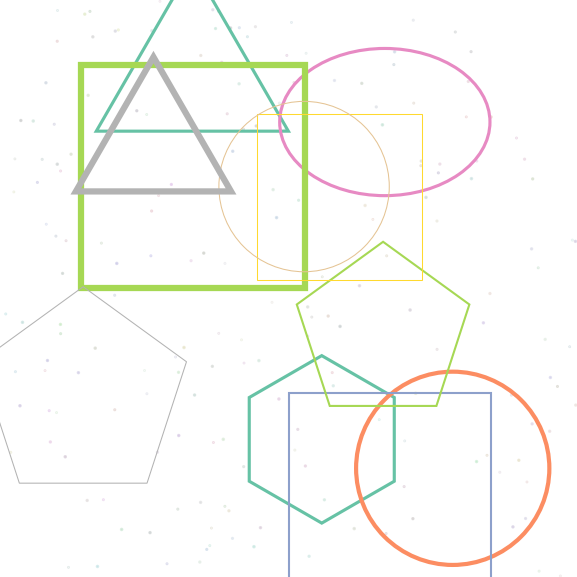[{"shape": "triangle", "thickness": 1.5, "radius": 0.96, "center": [0.333, 0.868]}, {"shape": "hexagon", "thickness": 1.5, "radius": 0.72, "center": [0.557, 0.238]}, {"shape": "circle", "thickness": 2, "radius": 0.84, "center": [0.784, 0.188]}, {"shape": "square", "thickness": 1, "radius": 0.87, "center": [0.676, 0.144]}, {"shape": "oval", "thickness": 1.5, "radius": 0.91, "center": [0.666, 0.788]}, {"shape": "square", "thickness": 3, "radius": 0.97, "center": [0.334, 0.694]}, {"shape": "pentagon", "thickness": 1, "radius": 0.79, "center": [0.663, 0.423]}, {"shape": "square", "thickness": 0.5, "radius": 0.72, "center": [0.588, 0.658]}, {"shape": "circle", "thickness": 0.5, "radius": 0.74, "center": [0.527, 0.676]}, {"shape": "pentagon", "thickness": 0.5, "radius": 0.94, "center": [0.144, 0.315]}, {"shape": "triangle", "thickness": 3, "radius": 0.78, "center": [0.266, 0.745]}]